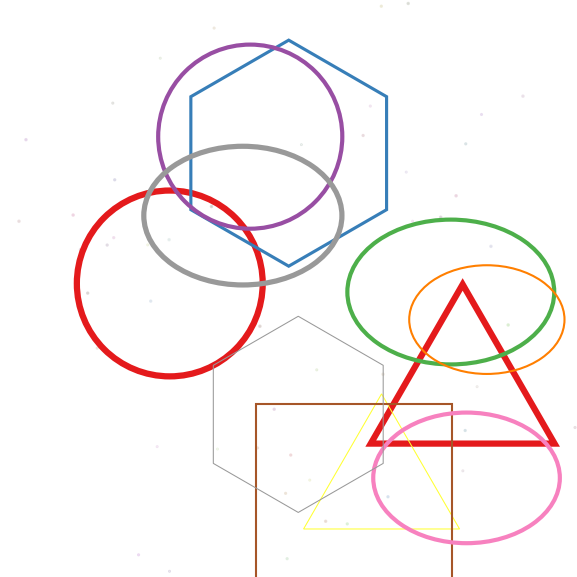[{"shape": "circle", "thickness": 3, "radius": 0.8, "center": [0.294, 0.508]}, {"shape": "triangle", "thickness": 3, "radius": 0.92, "center": [0.801, 0.323]}, {"shape": "hexagon", "thickness": 1.5, "radius": 0.98, "center": [0.5, 0.734]}, {"shape": "oval", "thickness": 2, "radius": 0.9, "center": [0.781, 0.493]}, {"shape": "circle", "thickness": 2, "radius": 0.8, "center": [0.433, 0.762]}, {"shape": "oval", "thickness": 1, "radius": 0.67, "center": [0.843, 0.446]}, {"shape": "triangle", "thickness": 0.5, "radius": 0.78, "center": [0.661, 0.161]}, {"shape": "square", "thickness": 1, "radius": 0.85, "center": [0.613, 0.13]}, {"shape": "oval", "thickness": 2, "radius": 0.81, "center": [0.808, 0.172]}, {"shape": "oval", "thickness": 2.5, "radius": 0.86, "center": [0.421, 0.626]}, {"shape": "hexagon", "thickness": 0.5, "radius": 0.85, "center": [0.516, 0.282]}]